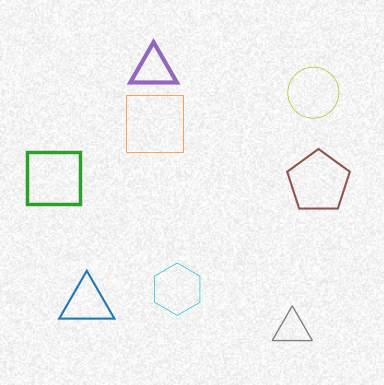[{"shape": "triangle", "thickness": 1.5, "radius": 0.41, "center": [0.225, 0.214]}, {"shape": "square", "thickness": 0.5, "radius": 0.37, "center": [0.401, 0.679]}, {"shape": "square", "thickness": 2.5, "radius": 0.34, "center": [0.138, 0.537]}, {"shape": "triangle", "thickness": 3, "radius": 0.35, "center": [0.399, 0.821]}, {"shape": "pentagon", "thickness": 1.5, "radius": 0.43, "center": [0.827, 0.527]}, {"shape": "triangle", "thickness": 1, "radius": 0.3, "center": [0.759, 0.145]}, {"shape": "circle", "thickness": 0.5, "radius": 0.33, "center": [0.814, 0.759]}, {"shape": "hexagon", "thickness": 0.5, "radius": 0.34, "center": [0.46, 0.249]}]